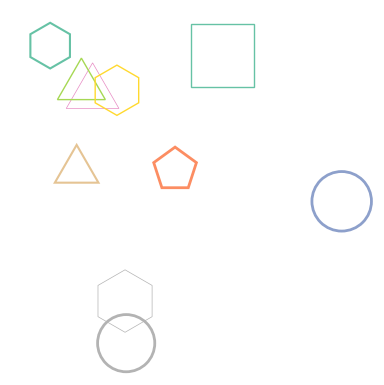[{"shape": "hexagon", "thickness": 1.5, "radius": 0.3, "center": [0.13, 0.881]}, {"shape": "square", "thickness": 1, "radius": 0.41, "center": [0.578, 0.856]}, {"shape": "pentagon", "thickness": 2, "radius": 0.29, "center": [0.455, 0.56]}, {"shape": "circle", "thickness": 2, "radius": 0.39, "center": [0.887, 0.477]}, {"shape": "triangle", "thickness": 0.5, "radius": 0.4, "center": [0.241, 0.758]}, {"shape": "triangle", "thickness": 1, "radius": 0.36, "center": [0.211, 0.777]}, {"shape": "hexagon", "thickness": 1, "radius": 0.33, "center": [0.304, 0.766]}, {"shape": "triangle", "thickness": 1.5, "radius": 0.33, "center": [0.199, 0.558]}, {"shape": "hexagon", "thickness": 0.5, "radius": 0.41, "center": [0.325, 0.218]}, {"shape": "circle", "thickness": 2, "radius": 0.37, "center": [0.328, 0.109]}]